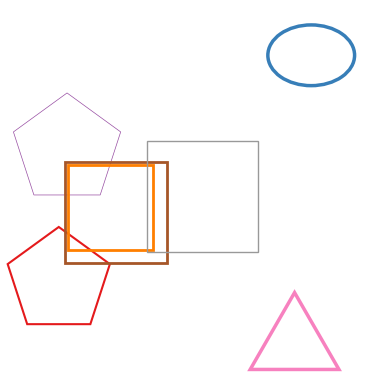[{"shape": "pentagon", "thickness": 1.5, "radius": 0.7, "center": [0.153, 0.271]}, {"shape": "oval", "thickness": 2.5, "radius": 0.56, "center": [0.808, 0.856]}, {"shape": "pentagon", "thickness": 0.5, "radius": 0.73, "center": [0.174, 0.612]}, {"shape": "square", "thickness": 2, "radius": 0.55, "center": [0.287, 0.461]}, {"shape": "square", "thickness": 2, "radius": 0.66, "center": [0.301, 0.448]}, {"shape": "triangle", "thickness": 2.5, "radius": 0.67, "center": [0.765, 0.107]}, {"shape": "square", "thickness": 1, "radius": 0.72, "center": [0.525, 0.49]}]